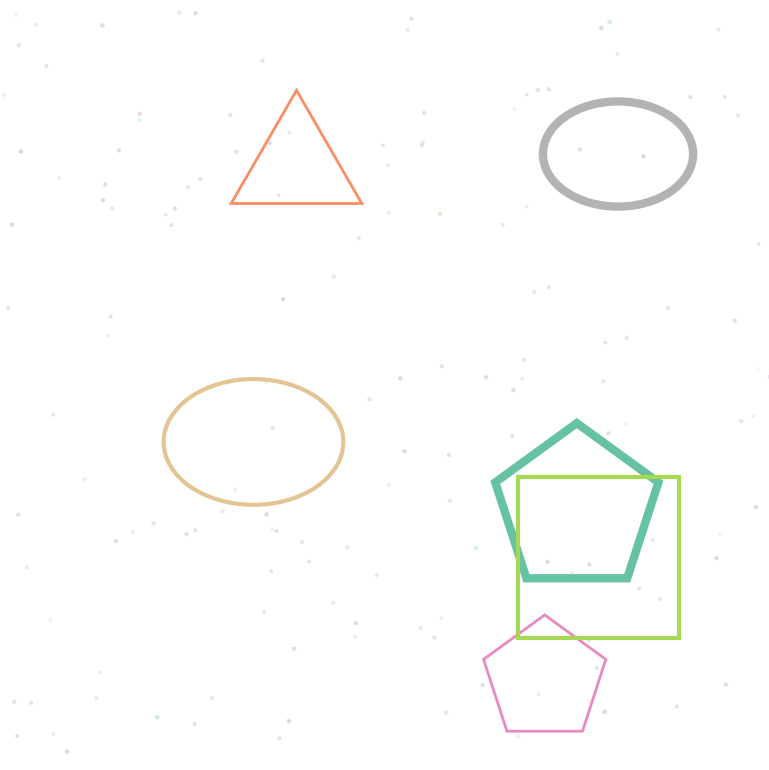[{"shape": "pentagon", "thickness": 3, "radius": 0.56, "center": [0.749, 0.339]}, {"shape": "triangle", "thickness": 1, "radius": 0.49, "center": [0.385, 0.785]}, {"shape": "pentagon", "thickness": 1, "radius": 0.42, "center": [0.707, 0.118]}, {"shape": "square", "thickness": 1.5, "radius": 0.52, "center": [0.777, 0.275]}, {"shape": "oval", "thickness": 1.5, "radius": 0.58, "center": [0.329, 0.426]}, {"shape": "oval", "thickness": 3, "radius": 0.49, "center": [0.803, 0.8]}]